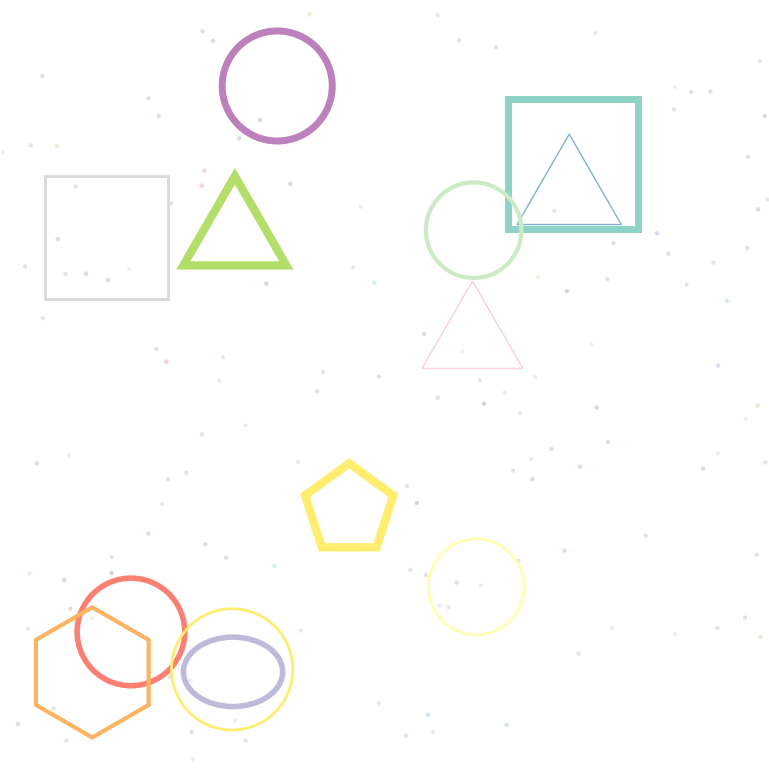[{"shape": "square", "thickness": 2.5, "radius": 0.42, "center": [0.744, 0.787]}, {"shape": "circle", "thickness": 1, "radius": 0.31, "center": [0.618, 0.238]}, {"shape": "oval", "thickness": 2, "radius": 0.32, "center": [0.303, 0.127]}, {"shape": "circle", "thickness": 2, "radius": 0.35, "center": [0.17, 0.179]}, {"shape": "triangle", "thickness": 0.5, "radius": 0.39, "center": [0.739, 0.748]}, {"shape": "hexagon", "thickness": 1.5, "radius": 0.42, "center": [0.12, 0.127]}, {"shape": "triangle", "thickness": 3, "radius": 0.39, "center": [0.305, 0.694]}, {"shape": "triangle", "thickness": 0.5, "radius": 0.38, "center": [0.614, 0.559]}, {"shape": "square", "thickness": 1, "radius": 0.4, "center": [0.138, 0.692]}, {"shape": "circle", "thickness": 2.5, "radius": 0.36, "center": [0.36, 0.888]}, {"shape": "circle", "thickness": 1.5, "radius": 0.31, "center": [0.615, 0.701]}, {"shape": "pentagon", "thickness": 3, "radius": 0.3, "center": [0.453, 0.338]}, {"shape": "circle", "thickness": 1, "radius": 0.39, "center": [0.301, 0.131]}]